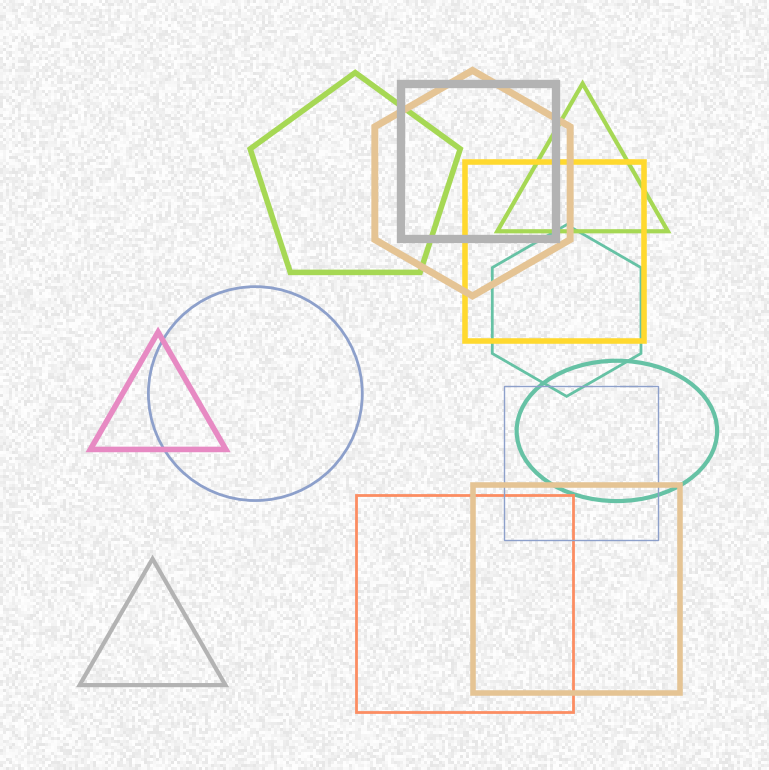[{"shape": "oval", "thickness": 1.5, "radius": 0.65, "center": [0.801, 0.44]}, {"shape": "hexagon", "thickness": 1, "radius": 0.56, "center": [0.736, 0.597]}, {"shape": "square", "thickness": 1, "radius": 0.7, "center": [0.603, 0.216]}, {"shape": "circle", "thickness": 1, "radius": 0.69, "center": [0.332, 0.489]}, {"shape": "square", "thickness": 0.5, "radius": 0.5, "center": [0.755, 0.399]}, {"shape": "triangle", "thickness": 2, "radius": 0.51, "center": [0.205, 0.467]}, {"shape": "pentagon", "thickness": 2, "radius": 0.72, "center": [0.461, 0.762]}, {"shape": "triangle", "thickness": 1.5, "radius": 0.64, "center": [0.757, 0.764]}, {"shape": "square", "thickness": 2, "radius": 0.58, "center": [0.72, 0.674]}, {"shape": "square", "thickness": 2, "radius": 0.67, "center": [0.749, 0.235]}, {"shape": "hexagon", "thickness": 2.5, "radius": 0.73, "center": [0.614, 0.762]}, {"shape": "triangle", "thickness": 1.5, "radius": 0.55, "center": [0.198, 0.165]}, {"shape": "square", "thickness": 3, "radius": 0.5, "center": [0.621, 0.79]}]